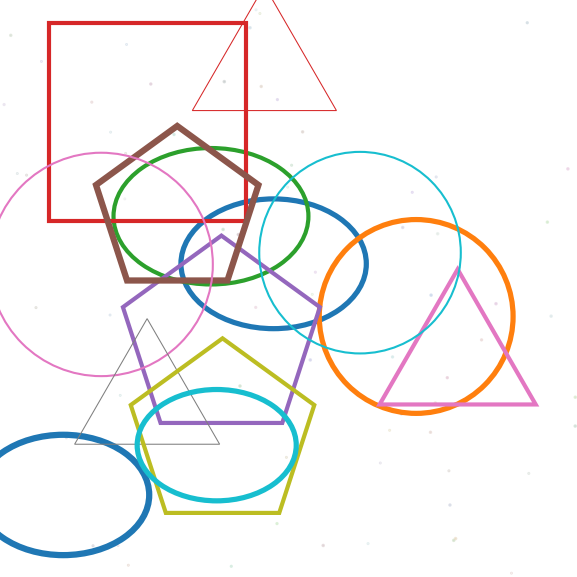[{"shape": "oval", "thickness": 2.5, "radius": 0.8, "center": [0.474, 0.542]}, {"shape": "oval", "thickness": 3, "radius": 0.74, "center": [0.11, 0.142]}, {"shape": "circle", "thickness": 2.5, "radius": 0.84, "center": [0.721, 0.451]}, {"shape": "oval", "thickness": 2, "radius": 0.84, "center": [0.365, 0.625]}, {"shape": "square", "thickness": 2, "radius": 0.86, "center": [0.255, 0.788]}, {"shape": "triangle", "thickness": 0.5, "radius": 0.72, "center": [0.458, 0.88]}, {"shape": "pentagon", "thickness": 2, "radius": 0.9, "center": [0.383, 0.412]}, {"shape": "pentagon", "thickness": 3, "radius": 0.74, "center": [0.307, 0.633]}, {"shape": "circle", "thickness": 1, "radius": 0.97, "center": [0.175, 0.541]}, {"shape": "triangle", "thickness": 2, "radius": 0.78, "center": [0.792, 0.377]}, {"shape": "triangle", "thickness": 0.5, "radius": 0.72, "center": [0.255, 0.302]}, {"shape": "pentagon", "thickness": 2, "radius": 0.84, "center": [0.385, 0.246]}, {"shape": "oval", "thickness": 2.5, "radius": 0.69, "center": [0.375, 0.228]}, {"shape": "circle", "thickness": 1, "radius": 0.87, "center": [0.623, 0.562]}]